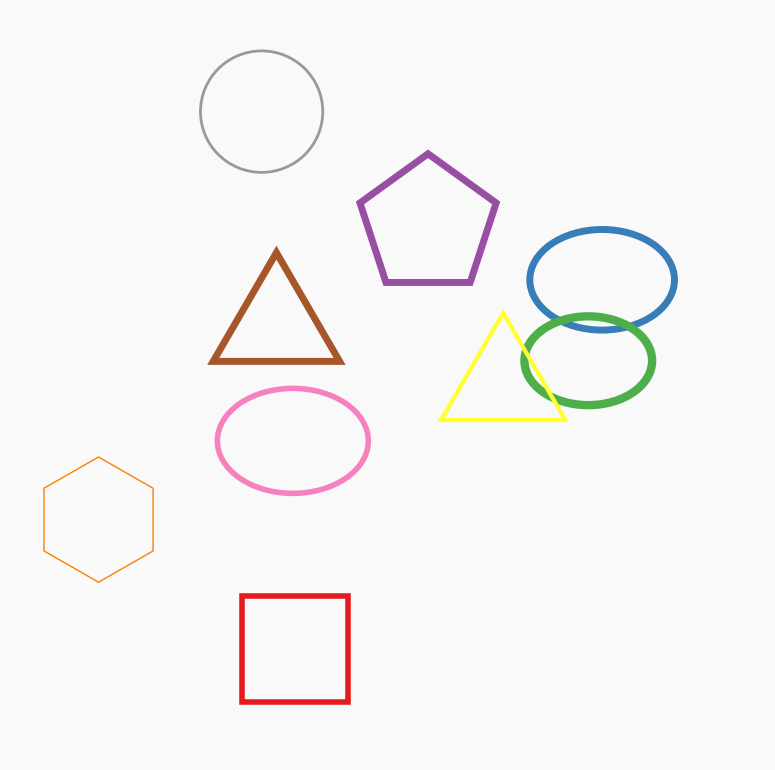[{"shape": "square", "thickness": 2, "radius": 0.34, "center": [0.381, 0.157]}, {"shape": "oval", "thickness": 2.5, "radius": 0.47, "center": [0.777, 0.637]}, {"shape": "oval", "thickness": 3, "radius": 0.41, "center": [0.759, 0.532]}, {"shape": "pentagon", "thickness": 2.5, "radius": 0.46, "center": [0.552, 0.708]}, {"shape": "hexagon", "thickness": 0.5, "radius": 0.41, "center": [0.127, 0.325]}, {"shape": "triangle", "thickness": 1.5, "radius": 0.46, "center": [0.649, 0.501]}, {"shape": "triangle", "thickness": 2.5, "radius": 0.47, "center": [0.357, 0.578]}, {"shape": "oval", "thickness": 2, "radius": 0.49, "center": [0.378, 0.427]}, {"shape": "circle", "thickness": 1, "radius": 0.39, "center": [0.338, 0.855]}]